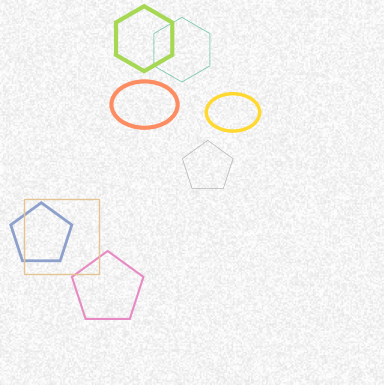[{"shape": "hexagon", "thickness": 0.5, "radius": 0.42, "center": [0.472, 0.871]}, {"shape": "oval", "thickness": 3, "radius": 0.43, "center": [0.375, 0.728]}, {"shape": "pentagon", "thickness": 2, "radius": 0.42, "center": [0.107, 0.39]}, {"shape": "pentagon", "thickness": 1.5, "radius": 0.49, "center": [0.28, 0.251]}, {"shape": "hexagon", "thickness": 3, "radius": 0.42, "center": [0.374, 0.899]}, {"shape": "oval", "thickness": 2.5, "radius": 0.35, "center": [0.605, 0.708]}, {"shape": "square", "thickness": 1, "radius": 0.49, "center": [0.16, 0.386]}, {"shape": "pentagon", "thickness": 0.5, "radius": 0.35, "center": [0.539, 0.566]}]